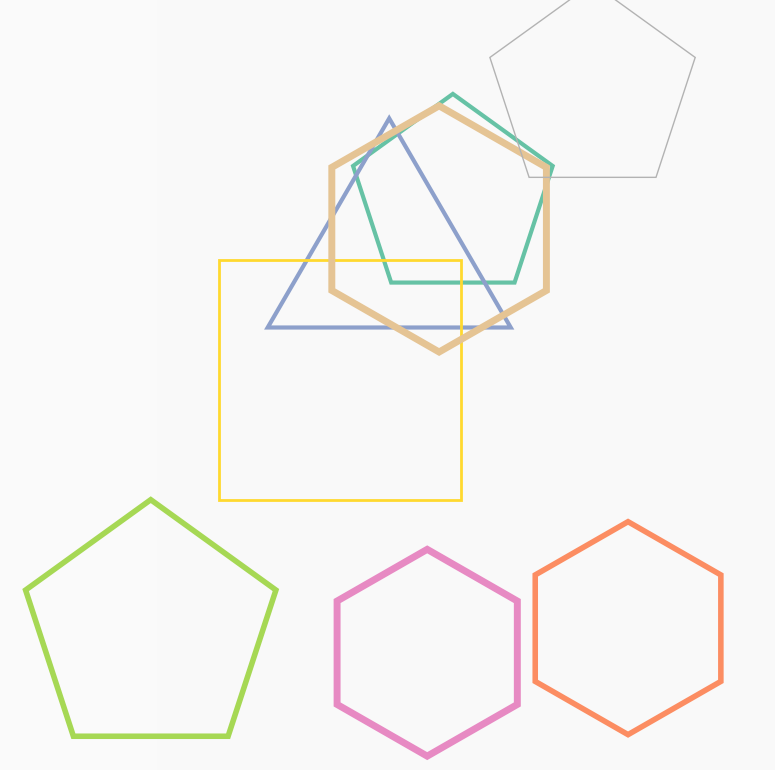[{"shape": "pentagon", "thickness": 1.5, "radius": 0.68, "center": [0.584, 0.743]}, {"shape": "hexagon", "thickness": 2, "radius": 0.69, "center": [0.81, 0.184]}, {"shape": "triangle", "thickness": 1.5, "radius": 0.91, "center": [0.502, 0.665]}, {"shape": "hexagon", "thickness": 2.5, "radius": 0.67, "center": [0.551, 0.152]}, {"shape": "pentagon", "thickness": 2, "radius": 0.85, "center": [0.195, 0.181]}, {"shape": "square", "thickness": 1, "radius": 0.78, "center": [0.439, 0.506]}, {"shape": "hexagon", "thickness": 2.5, "radius": 0.8, "center": [0.567, 0.703]}, {"shape": "pentagon", "thickness": 0.5, "radius": 0.7, "center": [0.765, 0.882]}]